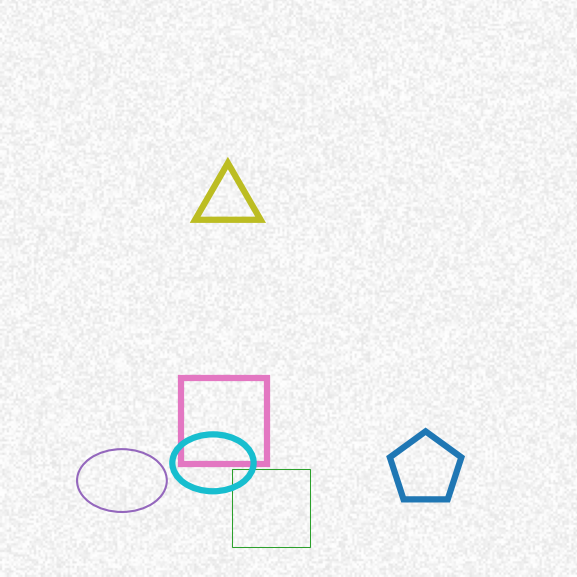[{"shape": "pentagon", "thickness": 3, "radius": 0.33, "center": [0.737, 0.187]}, {"shape": "square", "thickness": 0.5, "radius": 0.34, "center": [0.469, 0.12]}, {"shape": "oval", "thickness": 1, "radius": 0.39, "center": [0.211, 0.167]}, {"shape": "square", "thickness": 3, "radius": 0.37, "center": [0.387, 0.27]}, {"shape": "triangle", "thickness": 3, "radius": 0.33, "center": [0.395, 0.651]}, {"shape": "oval", "thickness": 3, "radius": 0.35, "center": [0.369, 0.198]}]